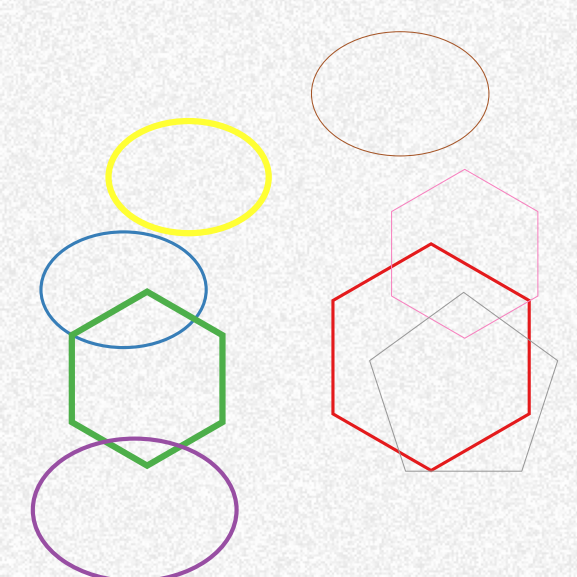[{"shape": "hexagon", "thickness": 1.5, "radius": 0.98, "center": [0.746, 0.381]}, {"shape": "oval", "thickness": 1.5, "radius": 0.72, "center": [0.214, 0.497]}, {"shape": "hexagon", "thickness": 3, "radius": 0.75, "center": [0.255, 0.343]}, {"shape": "oval", "thickness": 2, "radius": 0.88, "center": [0.233, 0.116]}, {"shape": "oval", "thickness": 3, "radius": 0.69, "center": [0.327, 0.692]}, {"shape": "oval", "thickness": 0.5, "radius": 0.77, "center": [0.693, 0.837]}, {"shape": "hexagon", "thickness": 0.5, "radius": 0.73, "center": [0.805, 0.56]}, {"shape": "pentagon", "thickness": 0.5, "radius": 0.86, "center": [0.803, 0.322]}]